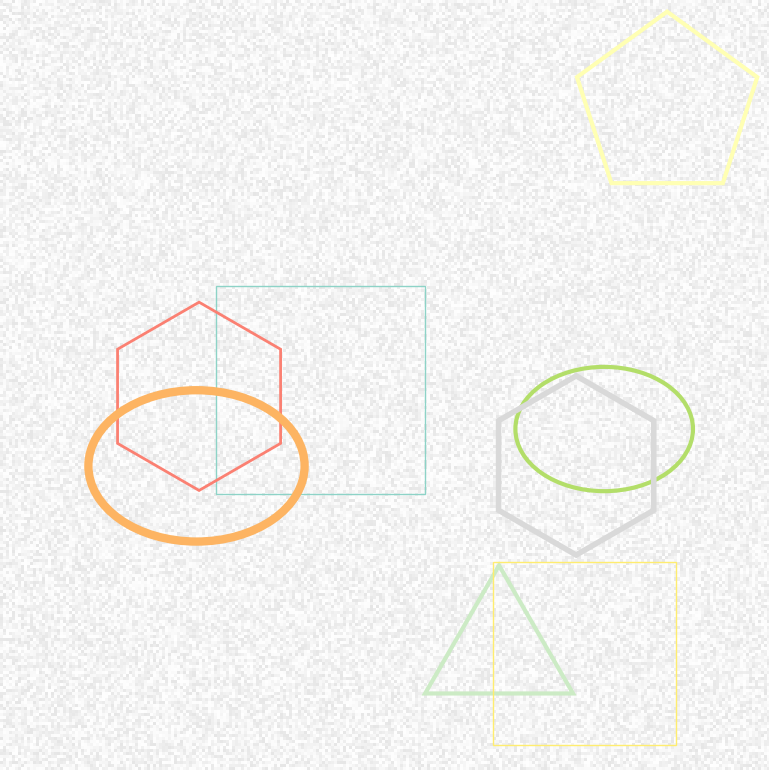[{"shape": "square", "thickness": 0.5, "radius": 0.68, "center": [0.417, 0.493]}, {"shape": "pentagon", "thickness": 1.5, "radius": 0.62, "center": [0.866, 0.862]}, {"shape": "hexagon", "thickness": 1, "radius": 0.61, "center": [0.259, 0.485]}, {"shape": "oval", "thickness": 3, "radius": 0.7, "center": [0.255, 0.395]}, {"shape": "oval", "thickness": 1.5, "radius": 0.58, "center": [0.785, 0.443]}, {"shape": "hexagon", "thickness": 2, "radius": 0.58, "center": [0.748, 0.396]}, {"shape": "triangle", "thickness": 1.5, "radius": 0.55, "center": [0.648, 0.155]}, {"shape": "square", "thickness": 0.5, "radius": 0.59, "center": [0.759, 0.151]}]